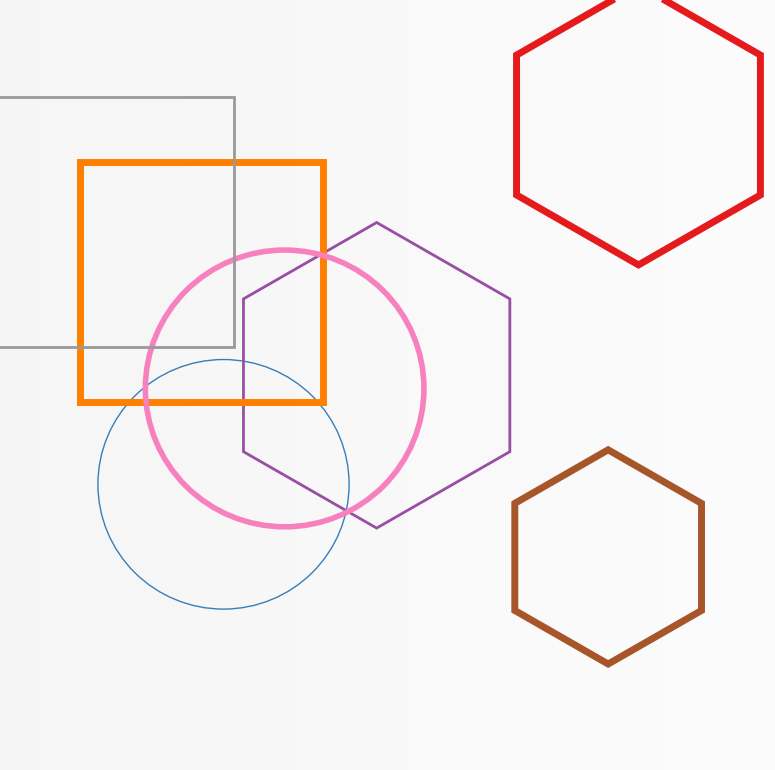[{"shape": "hexagon", "thickness": 2.5, "radius": 0.91, "center": [0.824, 0.838]}, {"shape": "circle", "thickness": 0.5, "radius": 0.81, "center": [0.288, 0.371]}, {"shape": "hexagon", "thickness": 1, "radius": 0.99, "center": [0.486, 0.513]}, {"shape": "square", "thickness": 2.5, "radius": 0.78, "center": [0.26, 0.634]}, {"shape": "hexagon", "thickness": 2.5, "radius": 0.7, "center": [0.785, 0.277]}, {"shape": "circle", "thickness": 2, "radius": 0.9, "center": [0.367, 0.496]}, {"shape": "square", "thickness": 1, "radius": 0.81, "center": [0.139, 0.712]}]